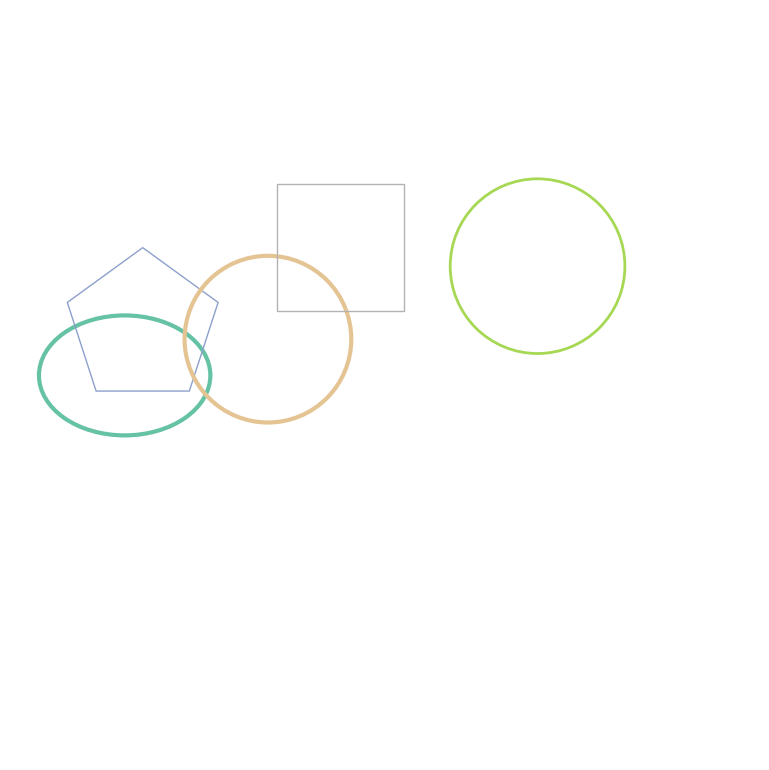[{"shape": "oval", "thickness": 1.5, "radius": 0.56, "center": [0.162, 0.512]}, {"shape": "pentagon", "thickness": 0.5, "radius": 0.51, "center": [0.185, 0.575]}, {"shape": "circle", "thickness": 1, "radius": 0.57, "center": [0.698, 0.654]}, {"shape": "circle", "thickness": 1.5, "radius": 0.54, "center": [0.348, 0.56]}, {"shape": "square", "thickness": 0.5, "radius": 0.41, "center": [0.442, 0.678]}]